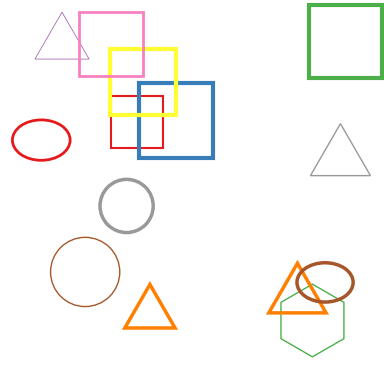[{"shape": "oval", "thickness": 2, "radius": 0.37, "center": [0.107, 0.636]}, {"shape": "square", "thickness": 1.5, "radius": 0.34, "center": [0.357, 0.683]}, {"shape": "square", "thickness": 3, "radius": 0.49, "center": [0.457, 0.687]}, {"shape": "hexagon", "thickness": 1, "radius": 0.47, "center": [0.812, 0.168]}, {"shape": "square", "thickness": 3, "radius": 0.47, "center": [0.897, 0.893]}, {"shape": "triangle", "thickness": 0.5, "radius": 0.41, "center": [0.161, 0.887]}, {"shape": "triangle", "thickness": 2.5, "radius": 0.43, "center": [0.773, 0.23]}, {"shape": "triangle", "thickness": 2.5, "radius": 0.38, "center": [0.389, 0.186]}, {"shape": "square", "thickness": 3, "radius": 0.43, "center": [0.372, 0.786]}, {"shape": "oval", "thickness": 2.5, "radius": 0.36, "center": [0.844, 0.266]}, {"shape": "circle", "thickness": 1, "radius": 0.45, "center": [0.221, 0.294]}, {"shape": "square", "thickness": 2, "radius": 0.41, "center": [0.288, 0.886]}, {"shape": "triangle", "thickness": 1, "radius": 0.45, "center": [0.884, 0.589]}, {"shape": "circle", "thickness": 2.5, "radius": 0.35, "center": [0.329, 0.465]}]